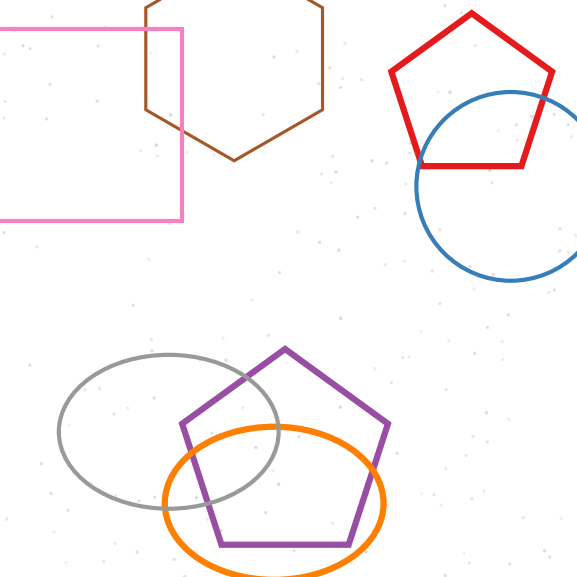[{"shape": "pentagon", "thickness": 3, "radius": 0.73, "center": [0.817, 0.83]}, {"shape": "circle", "thickness": 2, "radius": 0.82, "center": [0.884, 0.676]}, {"shape": "pentagon", "thickness": 3, "radius": 0.94, "center": [0.494, 0.207]}, {"shape": "oval", "thickness": 3, "radius": 0.95, "center": [0.475, 0.128]}, {"shape": "hexagon", "thickness": 1.5, "radius": 0.88, "center": [0.405, 0.897]}, {"shape": "square", "thickness": 2, "radius": 0.83, "center": [0.149, 0.783]}, {"shape": "oval", "thickness": 2, "radius": 0.95, "center": [0.292, 0.251]}]